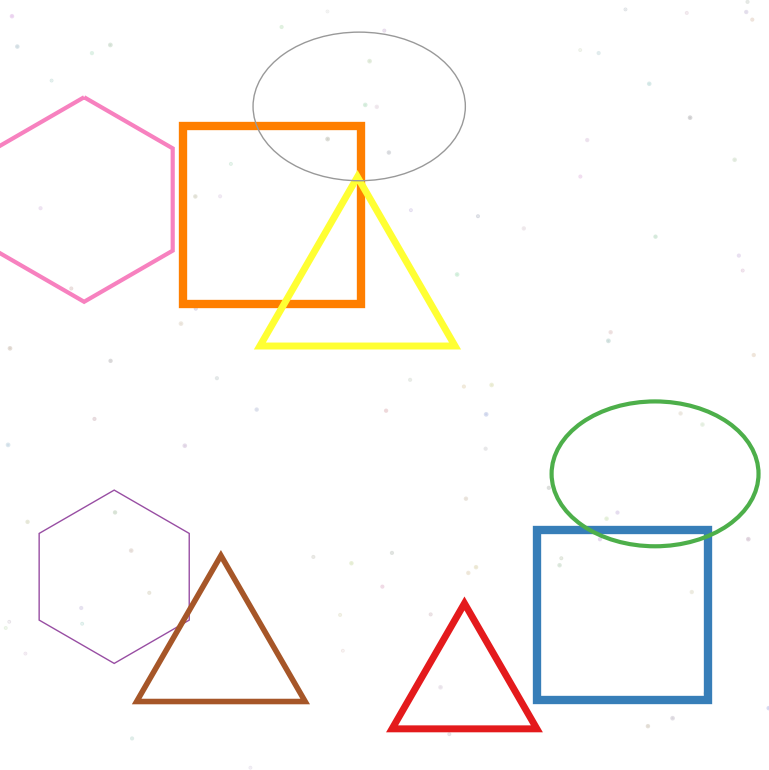[{"shape": "triangle", "thickness": 2.5, "radius": 0.54, "center": [0.603, 0.108]}, {"shape": "square", "thickness": 3, "radius": 0.55, "center": [0.809, 0.201]}, {"shape": "oval", "thickness": 1.5, "radius": 0.67, "center": [0.851, 0.385]}, {"shape": "hexagon", "thickness": 0.5, "radius": 0.56, "center": [0.148, 0.251]}, {"shape": "square", "thickness": 3, "radius": 0.58, "center": [0.353, 0.721]}, {"shape": "triangle", "thickness": 2.5, "radius": 0.73, "center": [0.464, 0.624]}, {"shape": "triangle", "thickness": 2, "radius": 0.63, "center": [0.287, 0.152]}, {"shape": "hexagon", "thickness": 1.5, "radius": 0.66, "center": [0.109, 0.741]}, {"shape": "oval", "thickness": 0.5, "radius": 0.69, "center": [0.466, 0.862]}]